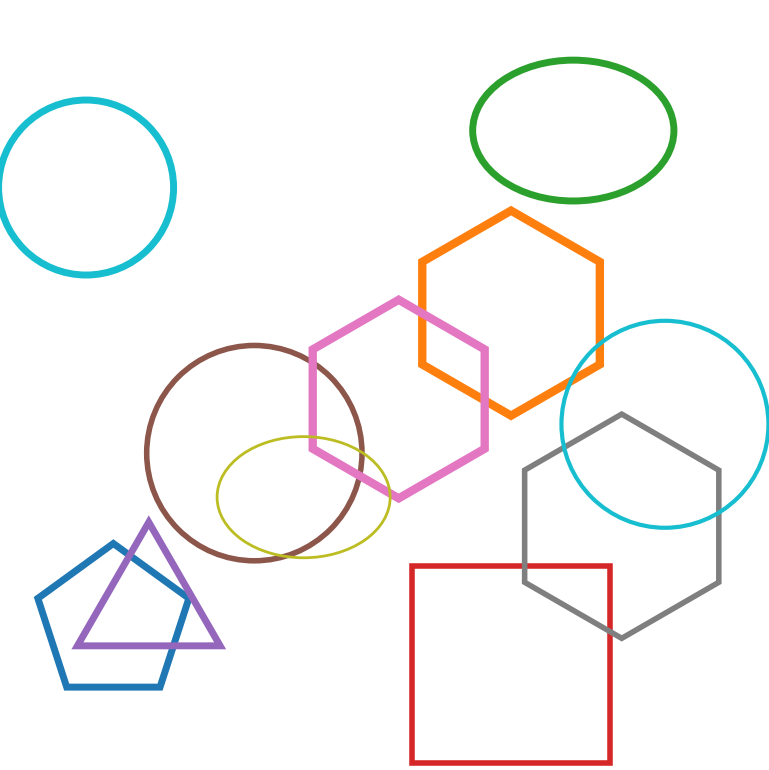[{"shape": "pentagon", "thickness": 2.5, "radius": 0.52, "center": [0.147, 0.191]}, {"shape": "hexagon", "thickness": 3, "radius": 0.67, "center": [0.664, 0.593]}, {"shape": "oval", "thickness": 2.5, "radius": 0.65, "center": [0.745, 0.83]}, {"shape": "square", "thickness": 2, "radius": 0.64, "center": [0.664, 0.137]}, {"shape": "triangle", "thickness": 2.5, "radius": 0.54, "center": [0.193, 0.215]}, {"shape": "circle", "thickness": 2, "radius": 0.7, "center": [0.33, 0.412]}, {"shape": "hexagon", "thickness": 3, "radius": 0.64, "center": [0.518, 0.482]}, {"shape": "hexagon", "thickness": 2, "radius": 0.73, "center": [0.807, 0.317]}, {"shape": "oval", "thickness": 1, "radius": 0.56, "center": [0.394, 0.354]}, {"shape": "circle", "thickness": 2.5, "radius": 0.57, "center": [0.112, 0.756]}, {"shape": "circle", "thickness": 1.5, "radius": 0.67, "center": [0.864, 0.449]}]